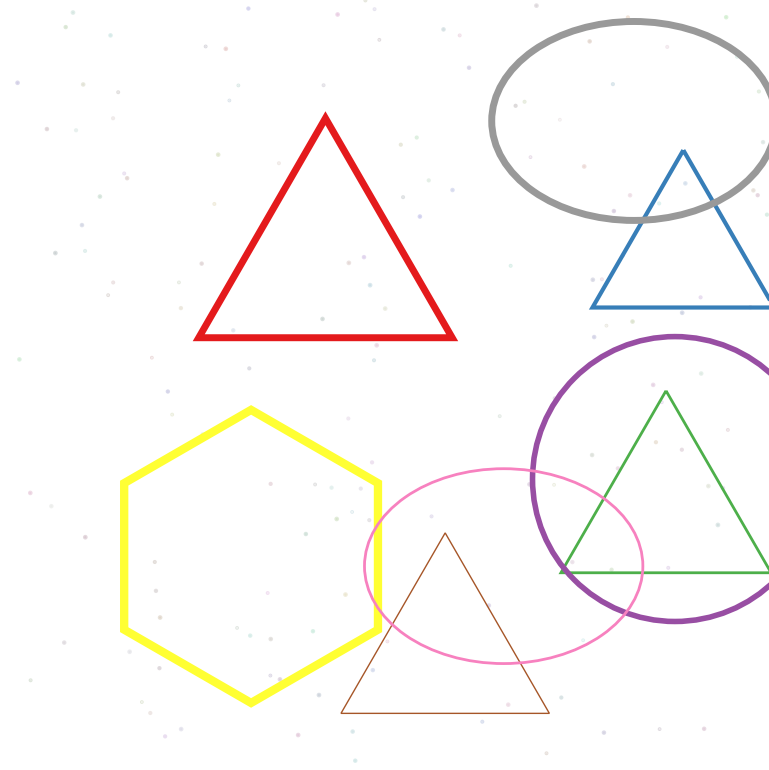[{"shape": "triangle", "thickness": 2.5, "radius": 0.95, "center": [0.423, 0.656]}, {"shape": "triangle", "thickness": 1.5, "radius": 0.68, "center": [0.887, 0.669]}, {"shape": "triangle", "thickness": 1, "radius": 0.79, "center": [0.865, 0.335]}, {"shape": "circle", "thickness": 2, "radius": 0.92, "center": [0.877, 0.378]}, {"shape": "hexagon", "thickness": 3, "radius": 0.95, "center": [0.326, 0.277]}, {"shape": "triangle", "thickness": 0.5, "radius": 0.78, "center": [0.578, 0.152]}, {"shape": "oval", "thickness": 1, "radius": 0.9, "center": [0.654, 0.265]}, {"shape": "oval", "thickness": 2.5, "radius": 0.92, "center": [0.823, 0.843]}]